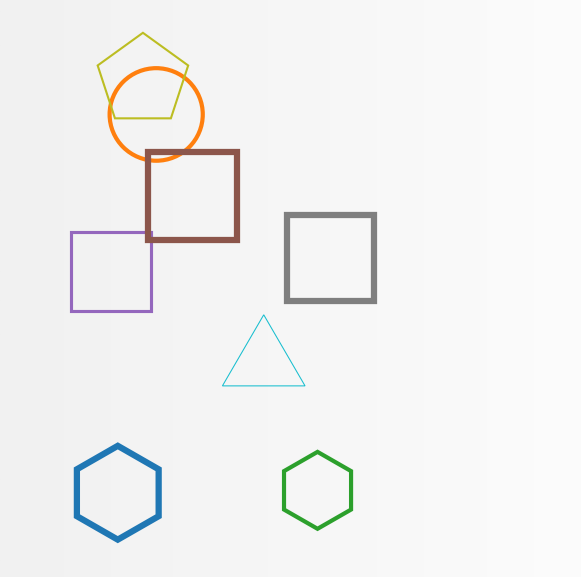[{"shape": "hexagon", "thickness": 3, "radius": 0.41, "center": [0.203, 0.146]}, {"shape": "circle", "thickness": 2, "radius": 0.4, "center": [0.269, 0.801]}, {"shape": "hexagon", "thickness": 2, "radius": 0.33, "center": [0.546, 0.15]}, {"shape": "square", "thickness": 1.5, "radius": 0.34, "center": [0.191, 0.529]}, {"shape": "square", "thickness": 3, "radius": 0.38, "center": [0.331, 0.659]}, {"shape": "square", "thickness": 3, "radius": 0.38, "center": [0.568, 0.553]}, {"shape": "pentagon", "thickness": 1, "radius": 0.41, "center": [0.246, 0.86]}, {"shape": "triangle", "thickness": 0.5, "radius": 0.41, "center": [0.454, 0.372]}]